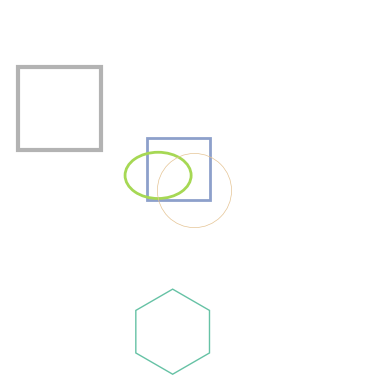[{"shape": "hexagon", "thickness": 1, "radius": 0.55, "center": [0.448, 0.138]}, {"shape": "square", "thickness": 2, "radius": 0.41, "center": [0.464, 0.561]}, {"shape": "oval", "thickness": 2, "radius": 0.43, "center": [0.411, 0.544]}, {"shape": "circle", "thickness": 0.5, "radius": 0.48, "center": [0.505, 0.505]}, {"shape": "square", "thickness": 3, "radius": 0.54, "center": [0.154, 0.718]}]